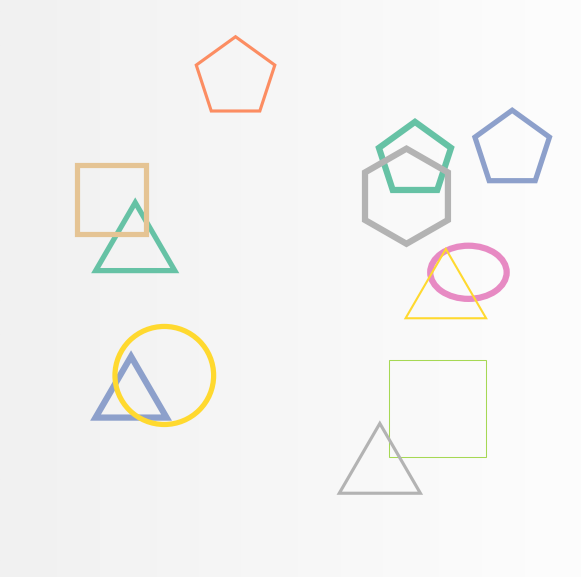[{"shape": "pentagon", "thickness": 3, "radius": 0.33, "center": [0.714, 0.723]}, {"shape": "triangle", "thickness": 2.5, "radius": 0.39, "center": [0.233, 0.57]}, {"shape": "pentagon", "thickness": 1.5, "radius": 0.36, "center": [0.405, 0.864]}, {"shape": "pentagon", "thickness": 2.5, "radius": 0.34, "center": [0.881, 0.741]}, {"shape": "triangle", "thickness": 3, "radius": 0.35, "center": [0.225, 0.311]}, {"shape": "oval", "thickness": 3, "radius": 0.33, "center": [0.806, 0.528]}, {"shape": "square", "thickness": 0.5, "radius": 0.42, "center": [0.752, 0.292]}, {"shape": "circle", "thickness": 2.5, "radius": 0.42, "center": [0.283, 0.349]}, {"shape": "triangle", "thickness": 1, "radius": 0.4, "center": [0.767, 0.488]}, {"shape": "square", "thickness": 2.5, "radius": 0.3, "center": [0.192, 0.654]}, {"shape": "triangle", "thickness": 1.5, "radius": 0.4, "center": [0.653, 0.185]}, {"shape": "hexagon", "thickness": 3, "radius": 0.41, "center": [0.699, 0.659]}]